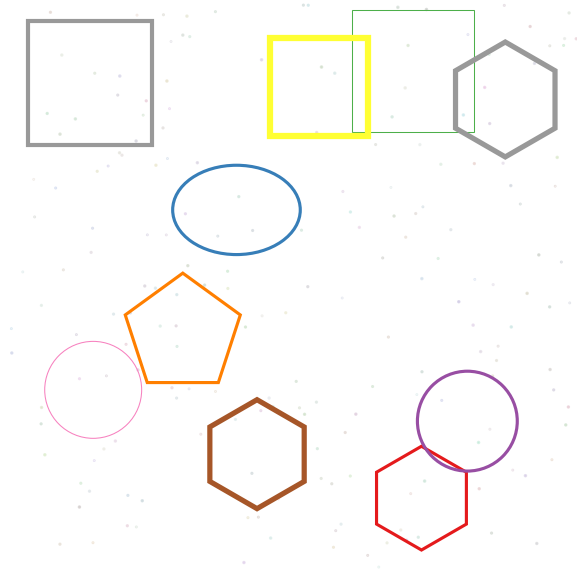[{"shape": "hexagon", "thickness": 1.5, "radius": 0.45, "center": [0.73, 0.137]}, {"shape": "oval", "thickness": 1.5, "radius": 0.55, "center": [0.409, 0.636]}, {"shape": "square", "thickness": 0.5, "radius": 0.53, "center": [0.715, 0.876]}, {"shape": "circle", "thickness": 1.5, "radius": 0.43, "center": [0.809, 0.27]}, {"shape": "pentagon", "thickness": 1.5, "radius": 0.52, "center": [0.317, 0.421]}, {"shape": "square", "thickness": 3, "radius": 0.43, "center": [0.552, 0.849]}, {"shape": "hexagon", "thickness": 2.5, "radius": 0.47, "center": [0.445, 0.213]}, {"shape": "circle", "thickness": 0.5, "radius": 0.42, "center": [0.161, 0.324]}, {"shape": "hexagon", "thickness": 2.5, "radius": 0.5, "center": [0.875, 0.827]}, {"shape": "square", "thickness": 2, "radius": 0.54, "center": [0.156, 0.855]}]